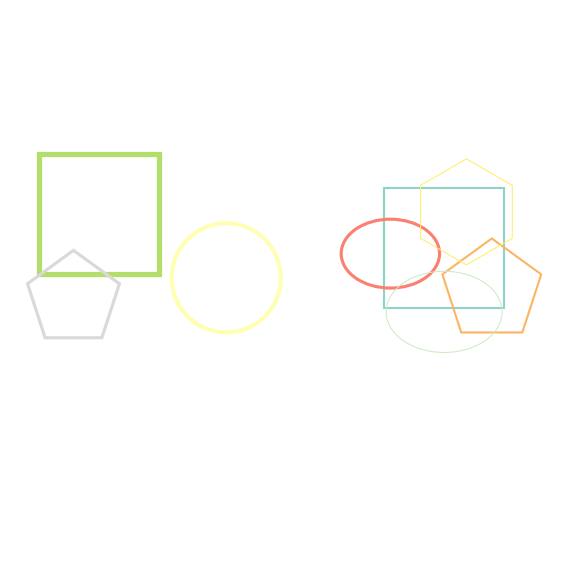[{"shape": "square", "thickness": 1, "radius": 0.52, "center": [0.769, 0.57]}, {"shape": "circle", "thickness": 2, "radius": 0.47, "center": [0.392, 0.518]}, {"shape": "oval", "thickness": 1.5, "radius": 0.43, "center": [0.676, 0.56]}, {"shape": "pentagon", "thickness": 1, "radius": 0.45, "center": [0.852, 0.496]}, {"shape": "square", "thickness": 2.5, "radius": 0.52, "center": [0.171, 0.628]}, {"shape": "pentagon", "thickness": 1.5, "radius": 0.42, "center": [0.127, 0.482]}, {"shape": "oval", "thickness": 0.5, "radius": 0.5, "center": [0.769, 0.459]}, {"shape": "hexagon", "thickness": 0.5, "radius": 0.46, "center": [0.808, 0.632]}]